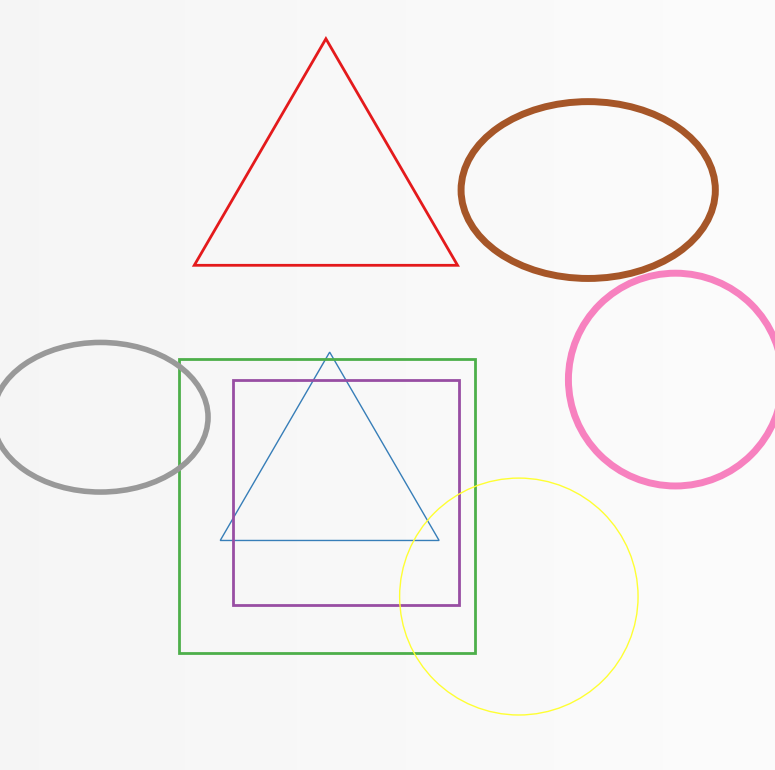[{"shape": "triangle", "thickness": 1, "radius": 0.98, "center": [0.421, 0.754]}, {"shape": "triangle", "thickness": 0.5, "radius": 0.82, "center": [0.425, 0.38]}, {"shape": "square", "thickness": 1, "radius": 0.95, "center": [0.422, 0.343]}, {"shape": "square", "thickness": 1, "radius": 0.73, "center": [0.446, 0.36]}, {"shape": "circle", "thickness": 0.5, "radius": 0.77, "center": [0.669, 0.225]}, {"shape": "oval", "thickness": 2.5, "radius": 0.82, "center": [0.759, 0.753]}, {"shape": "circle", "thickness": 2.5, "radius": 0.69, "center": [0.872, 0.507]}, {"shape": "oval", "thickness": 2, "radius": 0.69, "center": [0.13, 0.458]}]